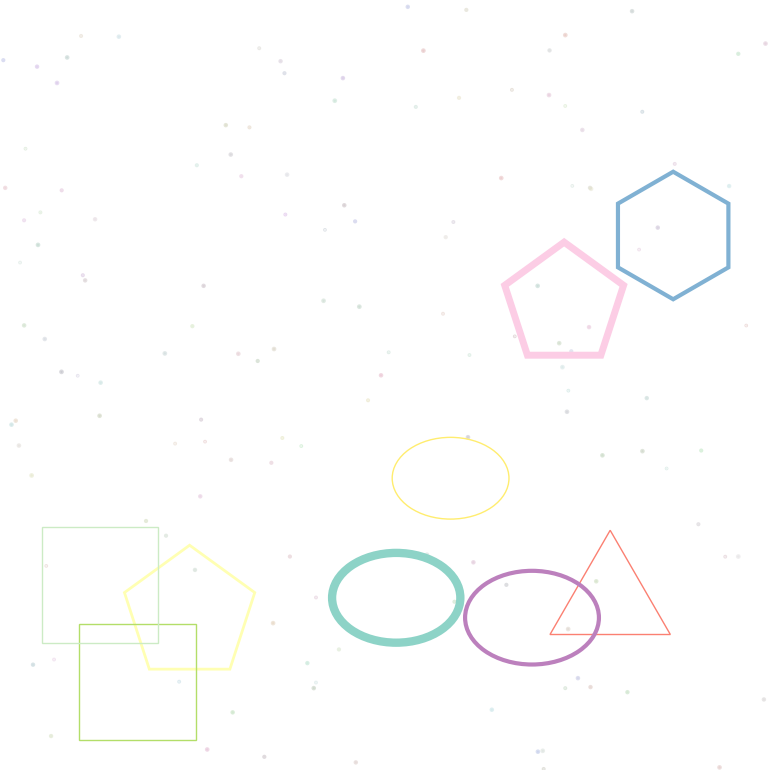[{"shape": "oval", "thickness": 3, "radius": 0.42, "center": [0.515, 0.224]}, {"shape": "pentagon", "thickness": 1, "radius": 0.44, "center": [0.246, 0.203]}, {"shape": "triangle", "thickness": 0.5, "radius": 0.45, "center": [0.792, 0.221]}, {"shape": "hexagon", "thickness": 1.5, "radius": 0.41, "center": [0.874, 0.694]}, {"shape": "square", "thickness": 0.5, "radius": 0.38, "center": [0.178, 0.114]}, {"shape": "pentagon", "thickness": 2.5, "radius": 0.41, "center": [0.733, 0.604]}, {"shape": "oval", "thickness": 1.5, "radius": 0.43, "center": [0.691, 0.198]}, {"shape": "square", "thickness": 0.5, "radius": 0.38, "center": [0.13, 0.24]}, {"shape": "oval", "thickness": 0.5, "radius": 0.38, "center": [0.585, 0.379]}]